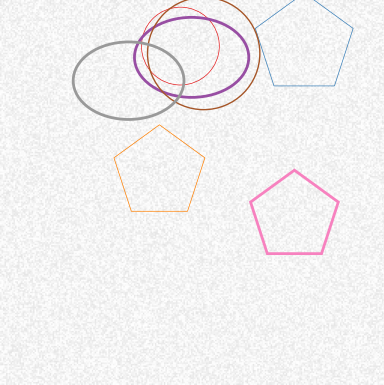[{"shape": "circle", "thickness": 0.5, "radius": 0.51, "center": [0.469, 0.88]}, {"shape": "pentagon", "thickness": 0.5, "radius": 0.67, "center": [0.79, 0.885]}, {"shape": "oval", "thickness": 2, "radius": 0.74, "center": [0.498, 0.851]}, {"shape": "pentagon", "thickness": 0.5, "radius": 0.62, "center": [0.414, 0.552]}, {"shape": "circle", "thickness": 1, "radius": 0.73, "center": [0.529, 0.861]}, {"shape": "pentagon", "thickness": 2, "radius": 0.6, "center": [0.765, 0.438]}, {"shape": "oval", "thickness": 2, "radius": 0.72, "center": [0.334, 0.79]}]